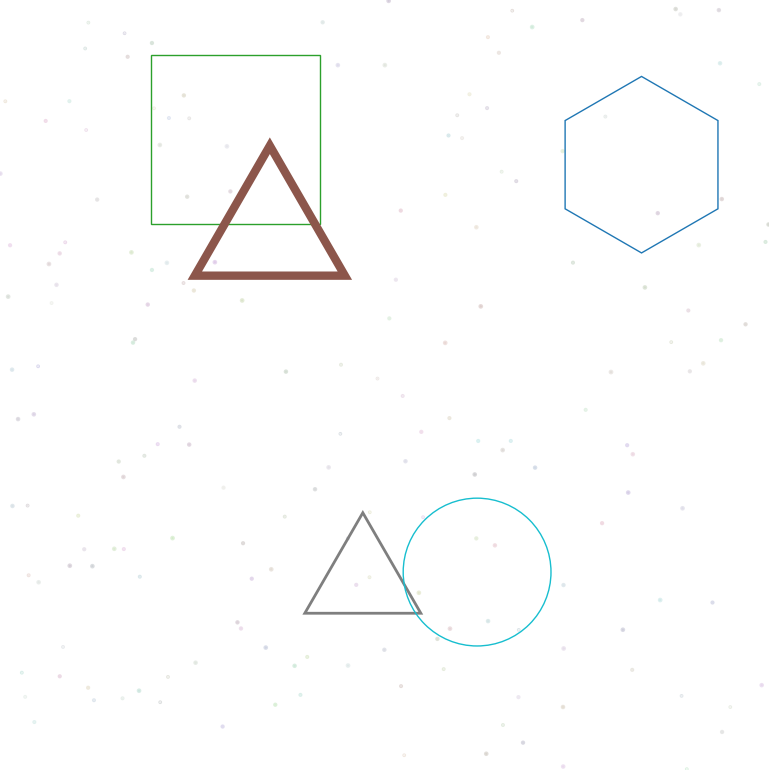[{"shape": "hexagon", "thickness": 0.5, "radius": 0.57, "center": [0.833, 0.786]}, {"shape": "square", "thickness": 0.5, "radius": 0.55, "center": [0.306, 0.819]}, {"shape": "triangle", "thickness": 3, "radius": 0.56, "center": [0.35, 0.698]}, {"shape": "triangle", "thickness": 1, "radius": 0.44, "center": [0.471, 0.247]}, {"shape": "circle", "thickness": 0.5, "radius": 0.48, "center": [0.62, 0.257]}]